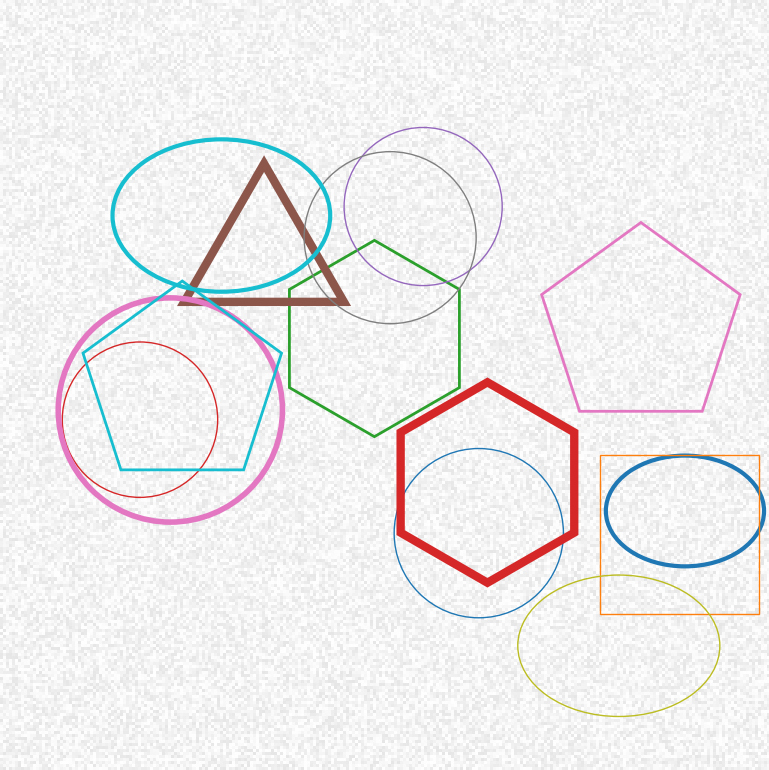[{"shape": "oval", "thickness": 1.5, "radius": 0.51, "center": [0.89, 0.336]}, {"shape": "circle", "thickness": 0.5, "radius": 0.55, "center": [0.622, 0.308]}, {"shape": "square", "thickness": 0.5, "radius": 0.52, "center": [0.882, 0.306]}, {"shape": "hexagon", "thickness": 1, "radius": 0.64, "center": [0.486, 0.56]}, {"shape": "hexagon", "thickness": 3, "radius": 0.65, "center": [0.633, 0.373]}, {"shape": "circle", "thickness": 0.5, "radius": 0.5, "center": [0.182, 0.455]}, {"shape": "circle", "thickness": 0.5, "radius": 0.51, "center": [0.55, 0.732]}, {"shape": "triangle", "thickness": 3, "radius": 0.6, "center": [0.343, 0.668]}, {"shape": "pentagon", "thickness": 1, "radius": 0.68, "center": [0.832, 0.575]}, {"shape": "circle", "thickness": 2, "radius": 0.73, "center": [0.221, 0.468]}, {"shape": "circle", "thickness": 0.5, "radius": 0.56, "center": [0.507, 0.691]}, {"shape": "oval", "thickness": 0.5, "radius": 0.66, "center": [0.804, 0.161]}, {"shape": "pentagon", "thickness": 1, "radius": 0.68, "center": [0.237, 0.499]}, {"shape": "oval", "thickness": 1.5, "radius": 0.71, "center": [0.287, 0.72]}]